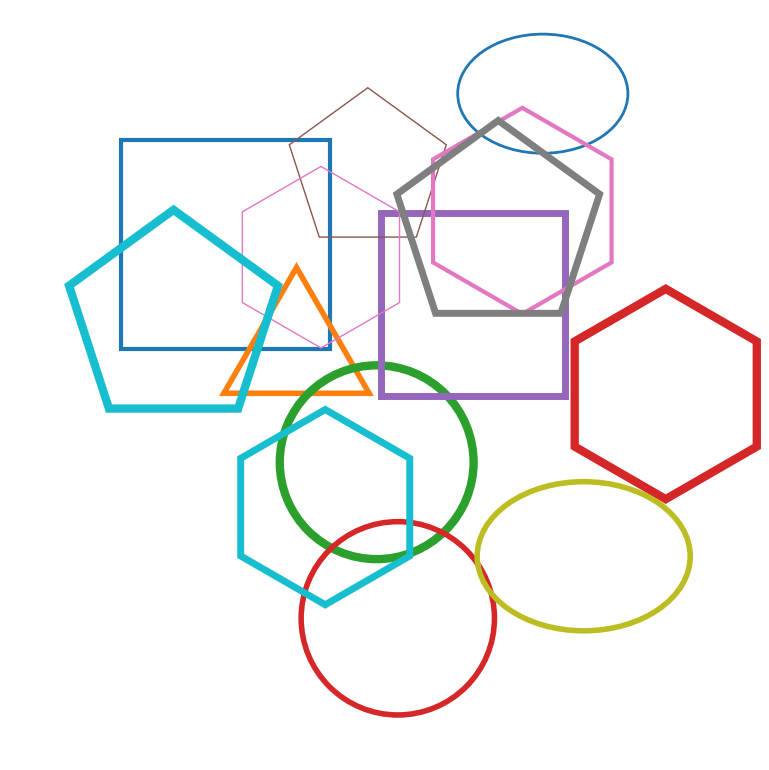[{"shape": "square", "thickness": 1.5, "radius": 0.68, "center": [0.293, 0.683]}, {"shape": "oval", "thickness": 1, "radius": 0.55, "center": [0.705, 0.878]}, {"shape": "triangle", "thickness": 2, "radius": 0.54, "center": [0.385, 0.544]}, {"shape": "circle", "thickness": 3, "radius": 0.63, "center": [0.489, 0.4]}, {"shape": "circle", "thickness": 2, "radius": 0.63, "center": [0.517, 0.197]}, {"shape": "hexagon", "thickness": 3, "radius": 0.68, "center": [0.865, 0.488]}, {"shape": "square", "thickness": 2.5, "radius": 0.6, "center": [0.615, 0.604]}, {"shape": "pentagon", "thickness": 0.5, "radius": 0.54, "center": [0.478, 0.779]}, {"shape": "hexagon", "thickness": 1.5, "radius": 0.67, "center": [0.678, 0.726]}, {"shape": "hexagon", "thickness": 0.5, "radius": 0.59, "center": [0.417, 0.666]}, {"shape": "pentagon", "thickness": 2.5, "radius": 0.69, "center": [0.647, 0.705]}, {"shape": "oval", "thickness": 2, "radius": 0.69, "center": [0.758, 0.278]}, {"shape": "hexagon", "thickness": 2.5, "radius": 0.63, "center": [0.422, 0.341]}, {"shape": "pentagon", "thickness": 3, "radius": 0.71, "center": [0.225, 0.585]}]